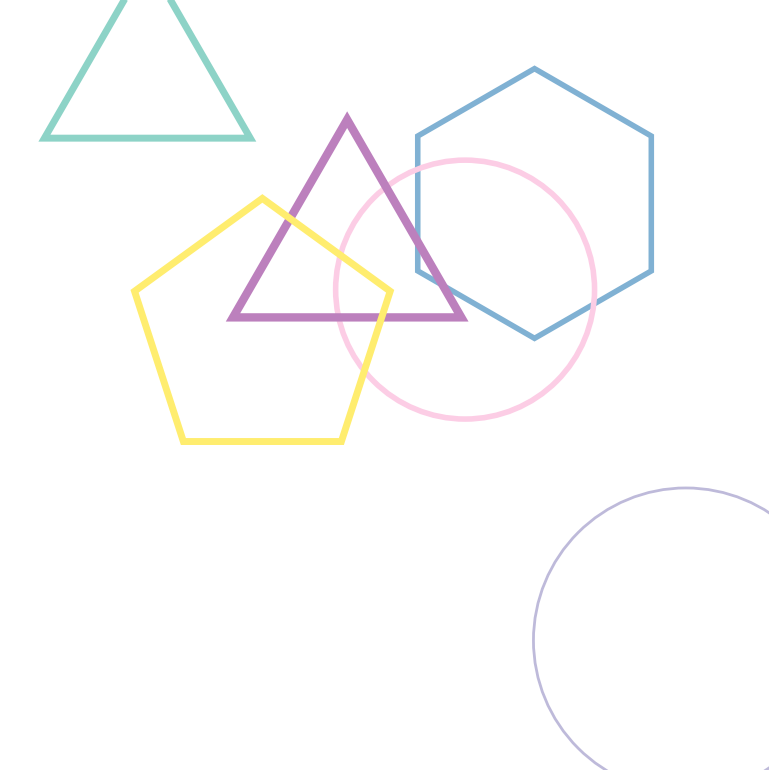[{"shape": "triangle", "thickness": 2.5, "radius": 0.77, "center": [0.191, 0.898]}, {"shape": "circle", "thickness": 1, "radius": 0.99, "center": [0.891, 0.168]}, {"shape": "hexagon", "thickness": 2, "radius": 0.88, "center": [0.694, 0.736]}, {"shape": "circle", "thickness": 2, "radius": 0.84, "center": [0.604, 0.624]}, {"shape": "triangle", "thickness": 3, "radius": 0.86, "center": [0.451, 0.673]}, {"shape": "pentagon", "thickness": 2.5, "radius": 0.87, "center": [0.341, 0.568]}]